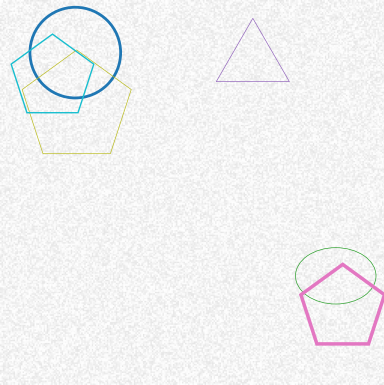[{"shape": "circle", "thickness": 2, "radius": 0.59, "center": [0.196, 0.863]}, {"shape": "oval", "thickness": 0.5, "radius": 0.52, "center": [0.872, 0.284]}, {"shape": "triangle", "thickness": 0.5, "radius": 0.55, "center": [0.657, 0.843]}, {"shape": "pentagon", "thickness": 2.5, "radius": 0.57, "center": [0.89, 0.199]}, {"shape": "pentagon", "thickness": 0.5, "radius": 0.74, "center": [0.199, 0.721]}, {"shape": "pentagon", "thickness": 1, "radius": 0.56, "center": [0.136, 0.799]}]